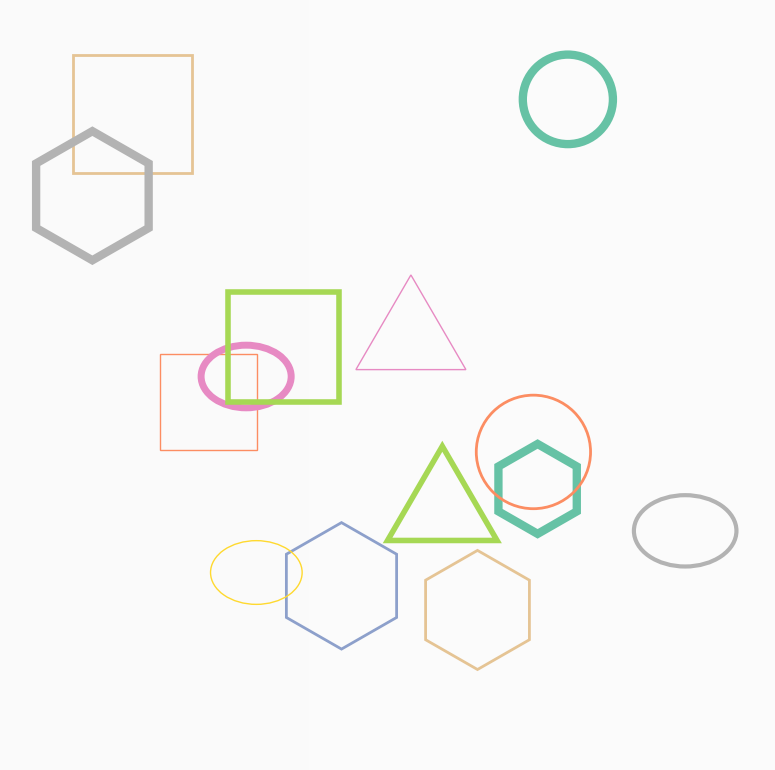[{"shape": "circle", "thickness": 3, "radius": 0.29, "center": [0.733, 0.871]}, {"shape": "hexagon", "thickness": 3, "radius": 0.29, "center": [0.694, 0.365]}, {"shape": "square", "thickness": 0.5, "radius": 0.31, "center": [0.269, 0.478]}, {"shape": "circle", "thickness": 1, "radius": 0.37, "center": [0.688, 0.413]}, {"shape": "hexagon", "thickness": 1, "radius": 0.41, "center": [0.441, 0.239]}, {"shape": "oval", "thickness": 2.5, "radius": 0.29, "center": [0.318, 0.511]}, {"shape": "triangle", "thickness": 0.5, "radius": 0.41, "center": [0.53, 0.561]}, {"shape": "triangle", "thickness": 2, "radius": 0.41, "center": [0.571, 0.339]}, {"shape": "square", "thickness": 2, "radius": 0.36, "center": [0.365, 0.549]}, {"shape": "oval", "thickness": 0.5, "radius": 0.3, "center": [0.331, 0.256]}, {"shape": "square", "thickness": 1, "radius": 0.38, "center": [0.171, 0.852]}, {"shape": "hexagon", "thickness": 1, "radius": 0.39, "center": [0.616, 0.208]}, {"shape": "hexagon", "thickness": 3, "radius": 0.42, "center": [0.119, 0.746]}, {"shape": "oval", "thickness": 1.5, "radius": 0.33, "center": [0.884, 0.311]}]